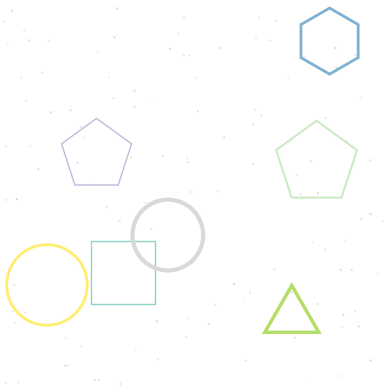[{"shape": "square", "thickness": 1, "radius": 0.41, "center": [0.32, 0.293]}, {"shape": "pentagon", "thickness": 1, "radius": 0.48, "center": [0.251, 0.597]}, {"shape": "hexagon", "thickness": 2, "radius": 0.43, "center": [0.856, 0.893]}, {"shape": "triangle", "thickness": 2.5, "radius": 0.4, "center": [0.758, 0.177]}, {"shape": "circle", "thickness": 3, "radius": 0.46, "center": [0.436, 0.389]}, {"shape": "pentagon", "thickness": 1.5, "radius": 0.55, "center": [0.822, 0.576]}, {"shape": "circle", "thickness": 2, "radius": 0.52, "center": [0.122, 0.26]}]